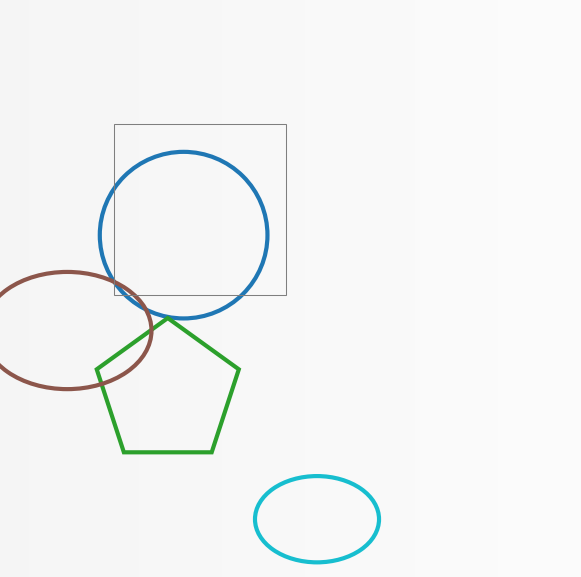[{"shape": "circle", "thickness": 2, "radius": 0.72, "center": [0.316, 0.592]}, {"shape": "pentagon", "thickness": 2, "radius": 0.64, "center": [0.289, 0.32]}, {"shape": "oval", "thickness": 2, "radius": 0.72, "center": [0.116, 0.427]}, {"shape": "square", "thickness": 0.5, "radius": 0.74, "center": [0.344, 0.636]}, {"shape": "oval", "thickness": 2, "radius": 0.53, "center": [0.545, 0.1]}]